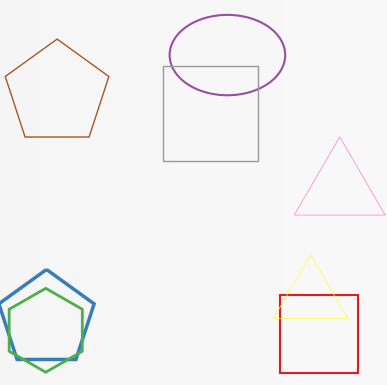[{"shape": "square", "thickness": 1.5, "radius": 0.5, "center": [0.824, 0.133]}, {"shape": "pentagon", "thickness": 2.5, "radius": 0.65, "center": [0.12, 0.171]}, {"shape": "hexagon", "thickness": 2, "radius": 0.54, "center": [0.118, 0.142]}, {"shape": "oval", "thickness": 1.5, "radius": 0.75, "center": [0.587, 0.857]}, {"shape": "triangle", "thickness": 0.5, "radius": 0.55, "center": [0.802, 0.228]}, {"shape": "pentagon", "thickness": 1, "radius": 0.7, "center": [0.147, 0.758]}, {"shape": "triangle", "thickness": 0.5, "radius": 0.68, "center": [0.877, 0.509]}, {"shape": "square", "thickness": 1, "radius": 0.61, "center": [0.544, 0.705]}]